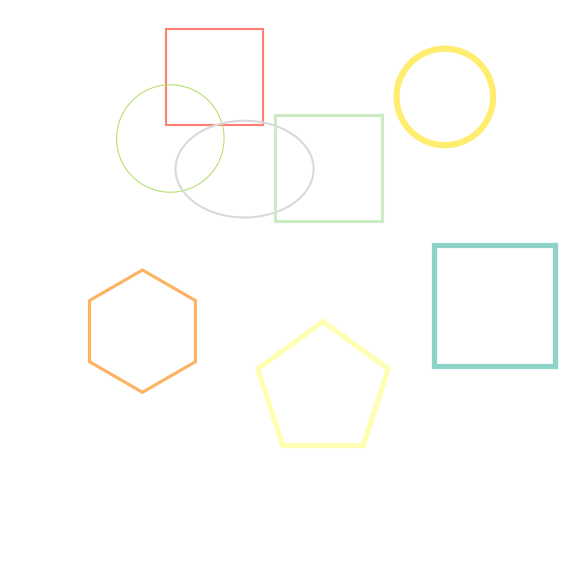[{"shape": "square", "thickness": 2.5, "radius": 0.52, "center": [0.856, 0.47]}, {"shape": "pentagon", "thickness": 2.5, "radius": 0.59, "center": [0.559, 0.324]}, {"shape": "square", "thickness": 1, "radius": 0.42, "center": [0.371, 0.866]}, {"shape": "hexagon", "thickness": 1.5, "radius": 0.53, "center": [0.247, 0.426]}, {"shape": "circle", "thickness": 0.5, "radius": 0.47, "center": [0.295, 0.759]}, {"shape": "oval", "thickness": 1, "radius": 0.6, "center": [0.423, 0.706]}, {"shape": "square", "thickness": 1.5, "radius": 0.46, "center": [0.569, 0.709]}, {"shape": "circle", "thickness": 3, "radius": 0.42, "center": [0.77, 0.831]}]